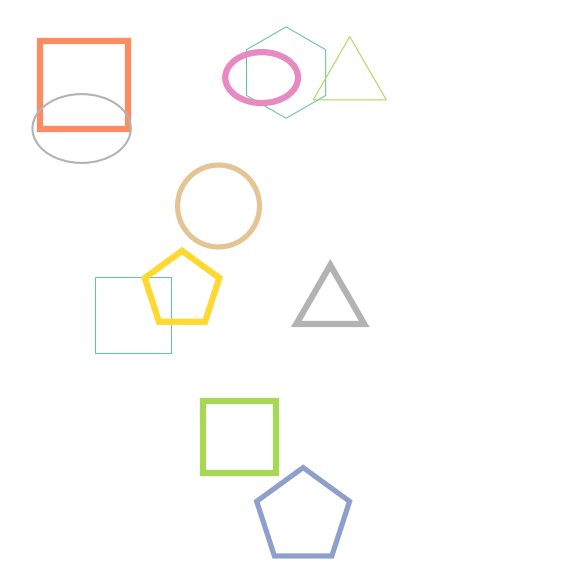[{"shape": "hexagon", "thickness": 0.5, "radius": 0.4, "center": [0.495, 0.873]}, {"shape": "square", "thickness": 0.5, "radius": 0.33, "center": [0.23, 0.454]}, {"shape": "square", "thickness": 3, "radius": 0.38, "center": [0.145, 0.852]}, {"shape": "pentagon", "thickness": 2.5, "radius": 0.42, "center": [0.525, 0.105]}, {"shape": "oval", "thickness": 3, "radius": 0.32, "center": [0.453, 0.865]}, {"shape": "square", "thickness": 3, "radius": 0.31, "center": [0.414, 0.243]}, {"shape": "triangle", "thickness": 0.5, "radius": 0.37, "center": [0.606, 0.863]}, {"shape": "pentagon", "thickness": 3, "radius": 0.34, "center": [0.315, 0.497]}, {"shape": "circle", "thickness": 2.5, "radius": 0.35, "center": [0.378, 0.642]}, {"shape": "oval", "thickness": 1, "radius": 0.43, "center": [0.141, 0.777]}, {"shape": "triangle", "thickness": 3, "radius": 0.34, "center": [0.572, 0.472]}]